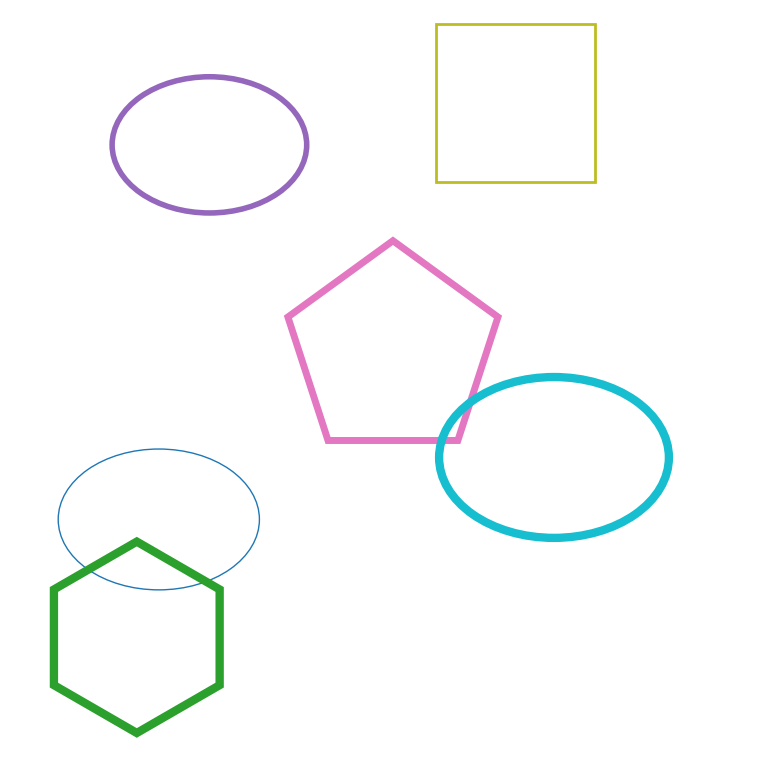[{"shape": "oval", "thickness": 0.5, "radius": 0.65, "center": [0.206, 0.325]}, {"shape": "hexagon", "thickness": 3, "radius": 0.62, "center": [0.178, 0.172]}, {"shape": "oval", "thickness": 2, "radius": 0.63, "center": [0.272, 0.812]}, {"shape": "pentagon", "thickness": 2.5, "radius": 0.72, "center": [0.51, 0.544]}, {"shape": "square", "thickness": 1, "radius": 0.51, "center": [0.669, 0.866]}, {"shape": "oval", "thickness": 3, "radius": 0.75, "center": [0.719, 0.406]}]